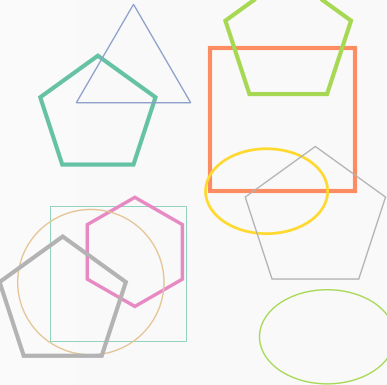[{"shape": "square", "thickness": 0.5, "radius": 0.88, "center": [0.306, 0.288]}, {"shape": "pentagon", "thickness": 3, "radius": 0.78, "center": [0.253, 0.699]}, {"shape": "square", "thickness": 3, "radius": 0.93, "center": [0.729, 0.691]}, {"shape": "triangle", "thickness": 1, "radius": 0.85, "center": [0.345, 0.818]}, {"shape": "hexagon", "thickness": 2.5, "radius": 0.71, "center": [0.348, 0.346]}, {"shape": "oval", "thickness": 1, "radius": 0.87, "center": [0.844, 0.125]}, {"shape": "pentagon", "thickness": 3, "radius": 0.85, "center": [0.744, 0.894]}, {"shape": "oval", "thickness": 2, "radius": 0.79, "center": [0.688, 0.503]}, {"shape": "circle", "thickness": 1, "radius": 0.94, "center": [0.234, 0.267]}, {"shape": "pentagon", "thickness": 3, "radius": 0.86, "center": [0.162, 0.214]}, {"shape": "pentagon", "thickness": 1, "radius": 0.95, "center": [0.814, 0.429]}]